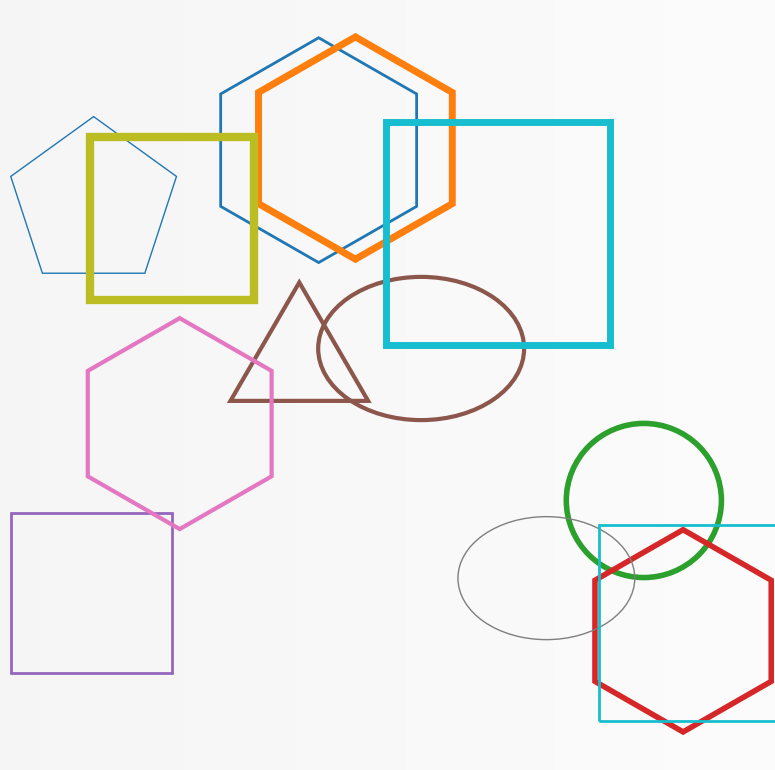[{"shape": "pentagon", "thickness": 0.5, "radius": 0.56, "center": [0.121, 0.736]}, {"shape": "hexagon", "thickness": 1, "radius": 0.73, "center": [0.411, 0.805]}, {"shape": "hexagon", "thickness": 2.5, "radius": 0.72, "center": [0.459, 0.808]}, {"shape": "circle", "thickness": 2, "radius": 0.5, "center": [0.831, 0.35]}, {"shape": "hexagon", "thickness": 2, "radius": 0.66, "center": [0.881, 0.181]}, {"shape": "square", "thickness": 1, "radius": 0.52, "center": [0.118, 0.23]}, {"shape": "oval", "thickness": 1.5, "radius": 0.66, "center": [0.543, 0.547]}, {"shape": "triangle", "thickness": 1.5, "radius": 0.51, "center": [0.386, 0.531]}, {"shape": "hexagon", "thickness": 1.5, "radius": 0.68, "center": [0.232, 0.45]}, {"shape": "oval", "thickness": 0.5, "radius": 0.57, "center": [0.705, 0.249]}, {"shape": "square", "thickness": 3, "radius": 0.53, "center": [0.221, 0.717]}, {"shape": "square", "thickness": 1, "radius": 0.64, "center": [0.9, 0.191]}, {"shape": "square", "thickness": 2.5, "radius": 0.73, "center": [0.643, 0.696]}]